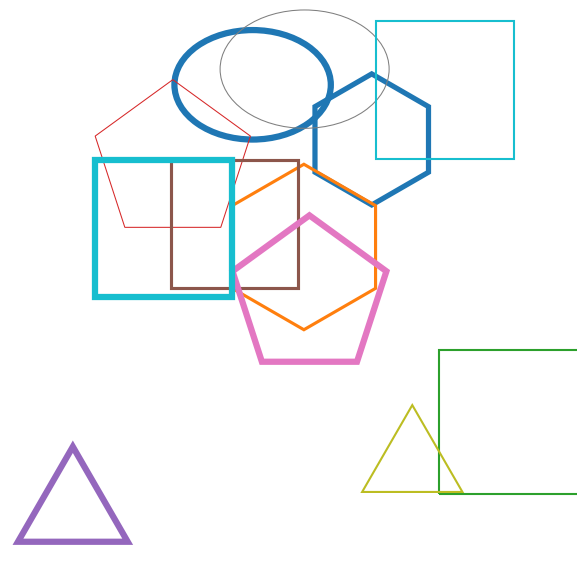[{"shape": "hexagon", "thickness": 2.5, "radius": 0.57, "center": [0.644, 0.758]}, {"shape": "oval", "thickness": 3, "radius": 0.68, "center": [0.437, 0.852]}, {"shape": "hexagon", "thickness": 1.5, "radius": 0.72, "center": [0.526, 0.571]}, {"shape": "square", "thickness": 1, "radius": 0.62, "center": [0.885, 0.268]}, {"shape": "pentagon", "thickness": 0.5, "radius": 0.71, "center": [0.299, 0.72]}, {"shape": "triangle", "thickness": 3, "radius": 0.55, "center": [0.126, 0.116]}, {"shape": "square", "thickness": 1.5, "radius": 0.55, "center": [0.406, 0.611]}, {"shape": "pentagon", "thickness": 3, "radius": 0.7, "center": [0.536, 0.486]}, {"shape": "oval", "thickness": 0.5, "radius": 0.73, "center": [0.527, 0.879]}, {"shape": "triangle", "thickness": 1, "radius": 0.5, "center": [0.714, 0.197]}, {"shape": "square", "thickness": 3, "radius": 0.59, "center": [0.283, 0.604]}, {"shape": "square", "thickness": 1, "radius": 0.59, "center": [0.771, 0.843]}]